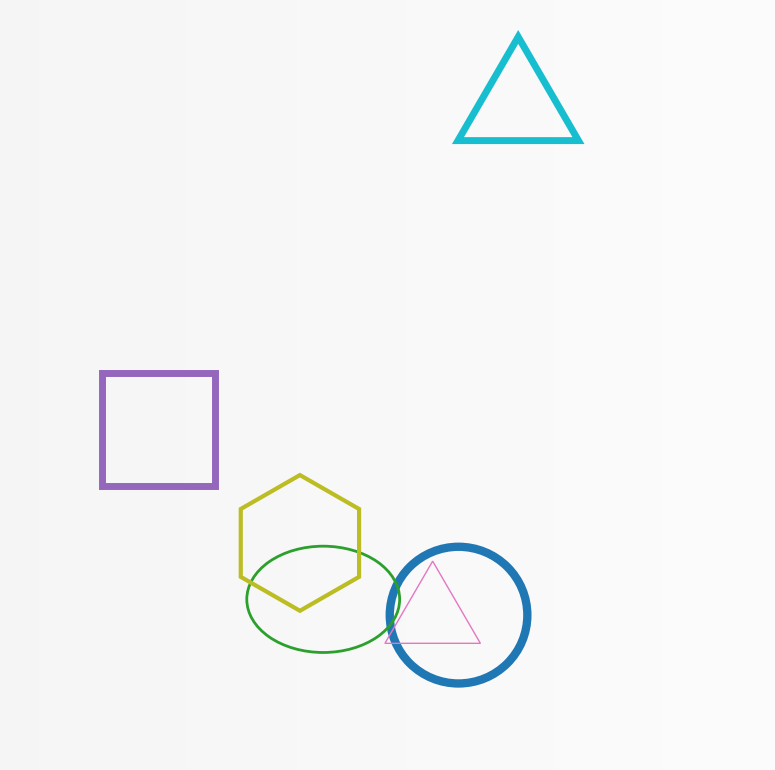[{"shape": "circle", "thickness": 3, "radius": 0.44, "center": [0.592, 0.201]}, {"shape": "oval", "thickness": 1, "radius": 0.49, "center": [0.417, 0.222]}, {"shape": "square", "thickness": 2.5, "radius": 0.37, "center": [0.204, 0.442]}, {"shape": "triangle", "thickness": 0.5, "radius": 0.36, "center": [0.558, 0.2]}, {"shape": "hexagon", "thickness": 1.5, "radius": 0.44, "center": [0.387, 0.295]}, {"shape": "triangle", "thickness": 2.5, "radius": 0.45, "center": [0.669, 0.862]}]